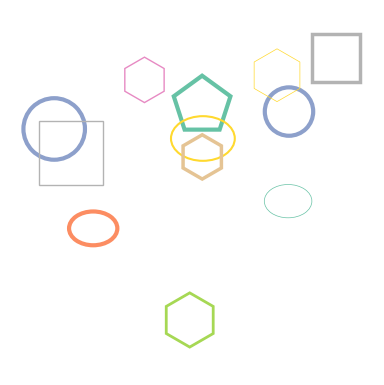[{"shape": "oval", "thickness": 0.5, "radius": 0.31, "center": [0.748, 0.478]}, {"shape": "pentagon", "thickness": 3, "radius": 0.39, "center": [0.525, 0.726]}, {"shape": "oval", "thickness": 3, "radius": 0.31, "center": [0.242, 0.407]}, {"shape": "circle", "thickness": 3, "radius": 0.4, "center": [0.141, 0.665]}, {"shape": "circle", "thickness": 3, "radius": 0.31, "center": [0.751, 0.71]}, {"shape": "hexagon", "thickness": 1, "radius": 0.29, "center": [0.375, 0.793]}, {"shape": "hexagon", "thickness": 2, "radius": 0.35, "center": [0.493, 0.169]}, {"shape": "hexagon", "thickness": 0.5, "radius": 0.34, "center": [0.72, 0.805]}, {"shape": "oval", "thickness": 1.5, "radius": 0.41, "center": [0.527, 0.64]}, {"shape": "hexagon", "thickness": 2.5, "radius": 0.29, "center": [0.525, 0.592]}, {"shape": "square", "thickness": 2.5, "radius": 0.31, "center": [0.873, 0.85]}, {"shape": "square", "thickness": 1, "radius": 0.42, "center": [0.184, 0.602]}]